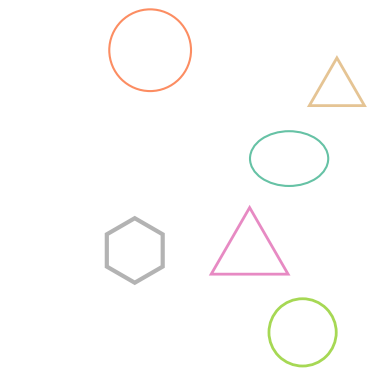[{"shape": "oval", "thickness": 1.5, "radius": 0.51, "center": [0.751, 0.588]}, {"shape": "circle", "thickness": 1.5, "radius": 0.53, "center": [0.39, 0.87]}, {"shape": "triangle", "thickness": 2, "radius": 0.58, "center": [0.648, 0.346]}, {"shape": "circle", "thickness": 2, "radius": 0.44, "center": [0.786, 0.137]}, {"shape": "triangle", "thickness": 2, "radius": 0.41, "center": [0.875, 0.767]}, {"shape": "hexagon", "thickness": 3, "radius": 0.42, "center": [0.35, 0.349]}]